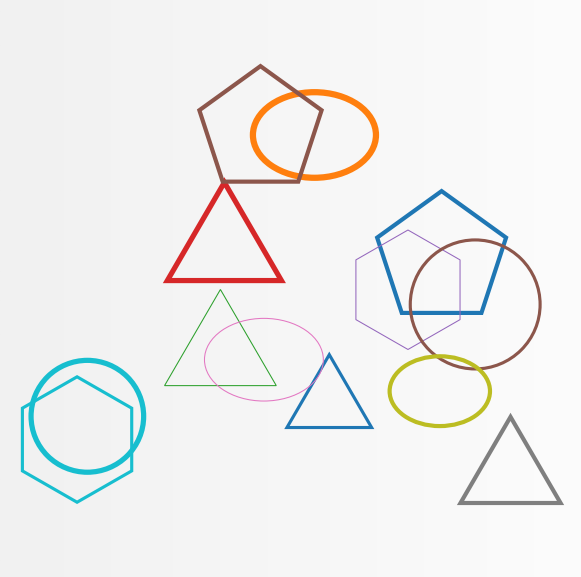[{"shape": "triangle", "thickness": 1.5, "radius": 0.42, "center": [0.567, 0.301]}, {"shape": "pentagon", "thickness": 2, "radius": 0.58, "center": [0.76, 0.552]}, {"shape": "oval", "thickness": 3, "radius": 0.53, "center": [0.541, 0.765]}, {"shape": "triangle", "thickness": 0.5, "radius": 0.55, "center": [0.379, 0.387]}, {"shape": "triangle", "thickness": 2.5, "radius": 0.57, "center": [0.386, 0.57]}, {"shape": "hexagon", "thickness": 0.5, "radius": 0.52, "center": [0.702, 0.497]}, {"shape": "circle", "thickness": 1.5, "radius": 0.56, "center": [0.818, 0.472]}, {"shape": "pentagon", "thickness": 2, "radius": 0.55, "center": [0.448, 0.774]}, {"shape": "oval", "thickness": 0.5, "radius": 0.51, "center": [0.454, 0.376]}, {"shape": "triangle", "thickness": 2, "radius": 0.5, "center": [0.878, 0.178]}, {"shape": "oval", "thickness": 2, "radius": 0.43, "center": [0.757, 0.322]}, {"shape": "hexagon", "thickness": 1.5, "radius": 0.54, "center": [0.133, 0.238]}, {"shape": "circle", "thickness": 2.5, "radius": 0.48, "center": [0.15, 0.278]}]